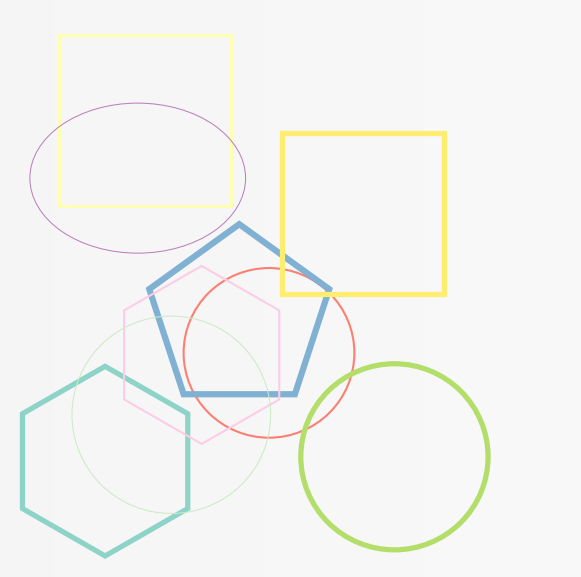[{"shape": "hexagon", "thickness": 2.5, "radius": 0.82, "center": [0.181, 0.201]}, {"shape": "square", "thickness": 1.5, "radius": 0.74, "center": [0.25, 0.79]}, {"shape": "circle", "thickness": 1, "radius": 0.73, "center": [0.463, 0.388]}, {"shape": "pentagon", "thickness": 3, "radius": 0.81, "center": [0.412, 0.448]}, {"shape": "circle", "thickness": 2.5, "radius": 0.81, "center": [0.679, 0.208]}, {"shape": "hexagon", "thickness": 1, "radius": 0.77, "center": [0.347, 0.385]}, {"shape": "oval", "thickness": 0.5, "radius": 0.93, "center": [0.237, 0.691]}, {"shape": "circle", "thickness": 0.5, "radius": 0.85, "center": [0.295, 0.281]}, {"shape": "square", "thickness": 2.5, "radius": 0.7, "center": [0.624, 0.629]}]